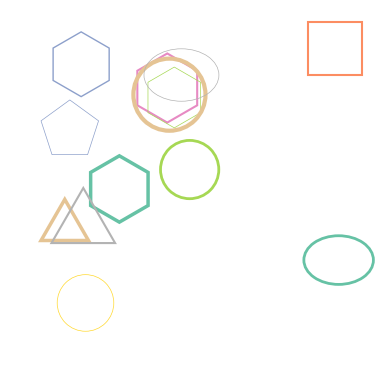[{"shape": "oval", "thickness": 2, "radius": 0.45, "center": [0.88, 0.324]}, {"shape": "hexagon", "thickness": 2.5, "radius": 0.43, "center": [0.31, 0.509]}, {"shape": "square", "thickness": 1.5, "radius": 0.35, "center": [0.871, 0.874]}, {"shape": "pentagon", "thickness": 0.5, "radius": 0.39, "center": [0.181, 0.662]}, {"shape": "hexagon", "thickness": 1, "radius": 0.42, "center": [0.211, 0.833]}, {"shape": "hexagon", "thickness": 1.5, "radius": 0.45, "center": [0.434, 0.771]}, {"shape": "circle", "thickness": 2, "radius": 0.38, "center": [0.493, 0.56]}, {"shape": "hexagon", "thickness": 0.5, "radius": 0.39, "center": [0.453, 0.747]}, {"shape": "circle", "thickness": 0.5, "radius": 0.37, "center": [0.222, 0.213]}, {"shape": "circle", "thickness": 3, "radius": 0.47, "center": [0.44, 0.754]}, {"shape": "triangle", "thickness": 2.5, "radius": 0.36, "center": [0.168, 0.411]}, {"shape": "triangle", "thickness": 1.5, "radius": 0.48, "center": [0.216, 0.416]}, {"shape": "oval", "thickness": 0.5, "radius": 0.49, "center": [0.471, 0.805]}]